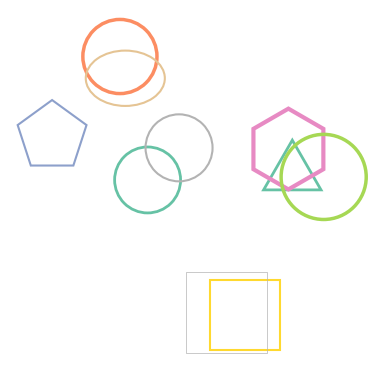[{"shape": "circle", "thickness": 2, "radius": 0.43, "center": [0.383, 0.533]}, {"shape": "triangle", "thickness": 2, "radius": 0.43, "center": [0.759, 0.55]}, {"shape": "circle", "thickness": 2.5, "radius": 0.48, "center": [0.311, 0.853]}, {"shape": "pentagon", "thickness": 1.5, "radius": 0.47, "center": [0.135, 0.646]}, {"shape": "hexagon", "thickness": 3, "radius": 0.52, "center": [0.749, 0.613]}, {"shape": "circle", "thickness": 2.5, "radius": 0.55, "center": [0.841, 0.54]}, {"shape": "square", "thickness": 1.5, "radius": 0.46, "center": [0.636, 0.181]}, {"shape": "oval", "thickness": 1.5, "radius": 0.51, "center": [0.325, 0.797]}, {"shape": "square", "thickness": 0.5, "radius": 0.53, "center": [0.588, 0.189]}, {"shape": "circle", "thickness": 1.5, "radius": 0.44, "center": [0.465, 0.616]}]